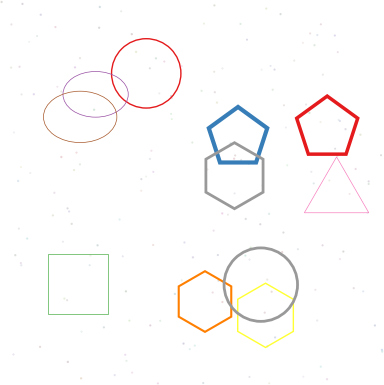[{"shape": "pentagon", "thickness": 2.5, "radius": 0.42, "center": [0.85, 0.667]}, {"shape": "circle", "thickness": 1, "radius": 0.45, "center": [0.38, 0.809]}, {"shape": "pentagon", "thickness": 3, "radius": 0.4, "center": [0.618, 0.642]}, {"shape": "square", "thickness": 0.5, "radius": 0.39, "center": [0.203, 0.263]}, {"shape": "oval", "thickness": 0.5, "radius": 0.42, "center": [0.248, 0.755]}, {"shape": "hexagon", "thickness": 1.5, "radius": 0.39, "center": [0.532, 0.217]}, {"shape": "hexagon", "thickness": 1, "radius": 0.42, "center": [0.69, 0.181]}, {"shape": "oval", "thickness": 0.5, "radius": 0.48, "center": [0.208, 0.696]}, {"shape": "triangle", "thickness": 0.5, "radius": 0.48, "center": [0.874, 0.496]}, {"shape": "hexagon", "thickness": 2, "radius": 0.43, "center": [0.609, 0.544]}, {"shape": "circle", "thickness": 2, "radius": 0.48, "center": [0.677, 0.261]}]